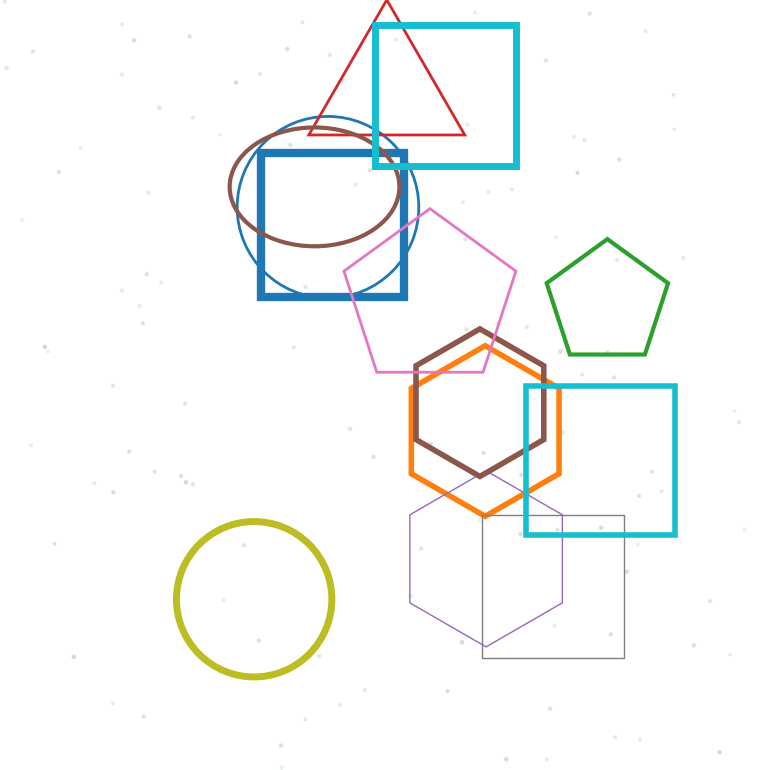[{"shape": "circle", "thickness": 1, "radius": 0.59, "center": [0.426, 0.731]}, {"shape": "square", "thickness": 3, "radius": 0.47, "center": [0.432, 0.708]}, {"shape": "hexagon", "thickness": 2, "radius": 0.55, "center": [0.63, 0.44]}, {"shape": "pentagon", "thickness": 1.5, "radius": 0.41, "center": [0.789, 0.607]}, {"shape": "triangle", "thickness": 1, "radius": 0.58, "center": [0.502, 0.883]}, {"shape": "hexagon", "thickness": 0.5, "radius": 0.57, "center": [0.631, 0.274]}, {"shape": "oval", "thickness": 1.5, "radius": 0.55, "center": [0.408, 0.757]}, {"shape": "hexagon", "thickness": 2, "radius": 0.48, "center": [0.623, 0.477]}, {"shape": "pentagon", "thickness": 1, "radius": 0.59, "center": [0.558, 0.612]}, {"shape": "square", "thickness": 0.5, "radius": 0.46, "center": [0.718, 0.239]}, {"shape": "circle", "thickness": 2.5, "radius": 0.5, "center": [0.33, 0.222]}, {"shape": "square", "thickness": 2.5, "radius": 0.46, "center": [0.578, 0.876]}, {"shape": "square", "thickness": 2, "radius": 0.48, "center": [0.779, 0.402]}]